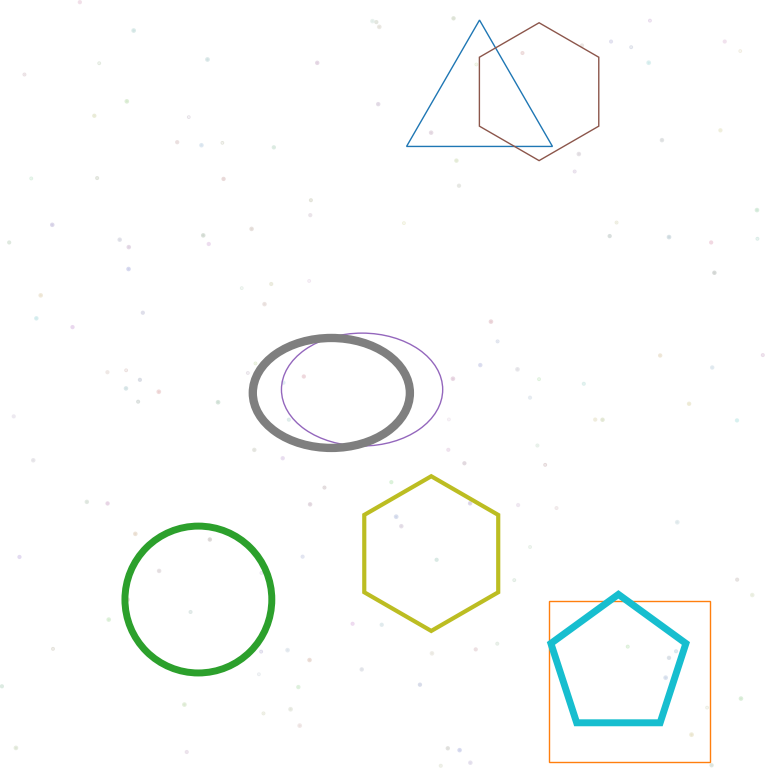[{"shape": "triangle", "thickness": 0.5, "radius": 0.55, "center": [0.623, 0.865]}, {"shape": "square", "thickness": 0.5, "radius": 0.52, "center": [0.818, 0.115]}, {"shape": "circle", "thickness": 2.5, "radius": 0.48, "center": [0.258, 0.221]}, {"shape": "oval", "thickness": 0.5, "radius": 0.52, "center": [0.47, 0.494]}, {"shape": "hexagon", "thickness": 0.5, "radius": 0.45, "center": [0.7, 0.881]}, {"shape": "oval", "thickness": 3, "radius": 0.51, "center": [0.43, 0.49]}, {"shape": "hexagon", "thickness": 1.5, "radius": 0.5, "center": [0.56, 0.281]}, {"shape": "pentagon", "thickness": 2.5, "radius": 0.46, "center": [0.803, 0.136]}]